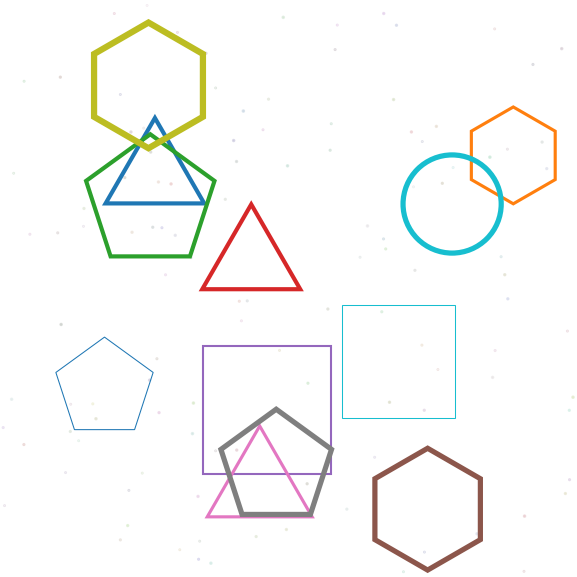[{"shape": "pentagon", "thickness": 0.5, "radius": 0.44, "center": [0.181, 0.327]}, {"shape": "triangle", "thickness": 2, "radius": 0.49, "center": [0.268, 0.696]}, {"shape": "hexagon", "thickness": 1.5, "radius": 0.42, "center": [0.889, 0.73]}, {"shape": "pentagon", "thickness": 2, "radius": 0.58, "center": [0.26, 0.65]}, {"shape": "triangle", "thickness": 2, "radius": 0.49, "center": [0.435, 0.547]}, {"shape": "square", "thickness": 1, "radius": 0.55, "center": [0.463, 0.289]}, {"shape": "hexagon", "thickness": 2.5, "radius": 0.53, "center": [0.74, 0.117]}, {"shape": "triangle", "thickness": 1.5, "radius": 0.52, "center": [0.45, 0.157]}, {"shape": "pentagon", "thickness": 2.5, "radius": 0.5, "center": [0.478, 0.19]}, {"shape": "hexagon", "thickness": 3, "radius": 0.54, "center": [0.257, 0.851]}, {"shape": "circle", "thickness": 2.5, "radius": 0.42, "center": [0.783, 0.646]}, {"shape": "square", "thickness": 0.5, "radius": 0.49, "center": [0.69, 0.373]}]